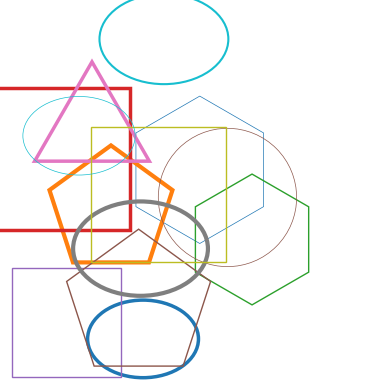[{"shape": "hexagon", "thickness": 0.5, "radius": 0.96, "center": [0.519, 0.559]}, {"shape": "oval", "thickness": 2.5, "radius": 0.72, "center": [0.372, 0.12]}, {"shape": "pentagon", "thickness": 3, "radius": 0.84, "center": [0.288, 0.454]}, {"shape": "hexagon", "thickness": 1, "radius": 0.85, "center": [0.655, 0.378]}, {"shape": "square", "thickness": 2.5, "radius": 0.92, "center": [0.154, 0.586]}, {"shape": "square", "thickness": 1, "radius": 0.7, "center": [0.173, 0.162]}, {"shape": "circle", "thickness": 0.5, "radius": 0.9, "center": [0.591, 0.487]}, {"shape": "pentagon", "thickness": 1, "radius": 0.98, "center": [0.36, 0.208]}, {"shape": "triangle", "thickness": 2.5, "radius": 0.86, "center": [0.239, 0.667]}, {"shape": "oval", "thickness": 3, "radius": 0.88, "center": [0.365, 0.354]}, {"shape": "square", "thickness": 1, "radius": 0.88, "center": [0.411, 0.494]}, {"shape": "oval", "thickness": 1.5, "radius": 0.84, "center": [0.426, 0.899]}, {"shape": "oval", "thickness": 0.5, "radius": 0.73, "center": [0.205, 0.647]}]